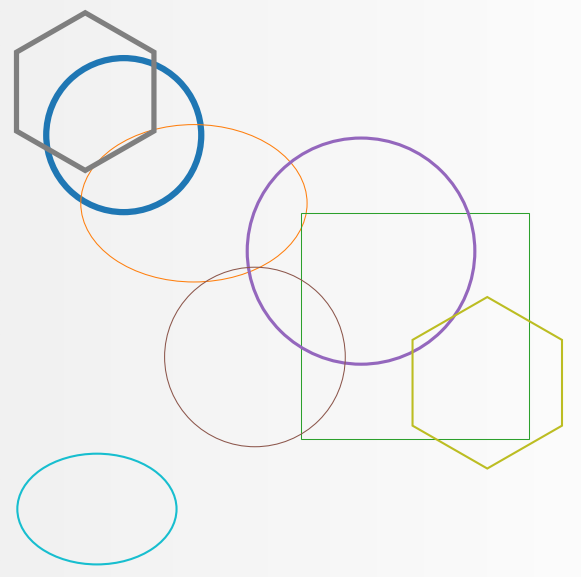[{"shape": "circle", "thickness": 3, "radius": 0.67, "center": [0.213, 0.765]}, {"shape": "oval", "thickness": 0.5, "radius": 0.97, "center": [0.334, 0.647]}, {"shape": "square", "thickness": 0.5, "radius": 0.98, "center": [0.714, 0.435]}, {"shape": "circle", "thickness": 1.5, "radius": 0.98, "center": [0.621, 0.564]}, {"shape": "circle", "thickness": 0.5, "radius": 0.78, "center": [0.439, 0.381]}, {"shape": "hexagon", "thickness": 2.5, "radius": 0.68, "center": [0.147, 0.841]}, {"shape": "hexagon", "thickness": 1, "radius": 0.74, "center": [0.838, 0.336]}, {"shape": "oval", "thickness": 1, "radius": 0.68, "center": [0.167, 0.118]}]